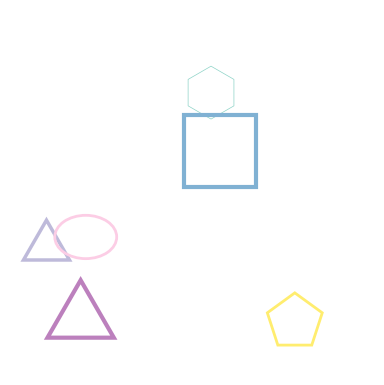[{"shape": "hexagon", "thickness": 0.5, "radius": 0.34, "center": [0.548, 0.759]}, {"shape": "triangle", "thickness": 2.5, "radius": 0.35, "center": [0.121, 0.359]}, {"shape": "square", "thickness": 3, "radius": 0.46, "center": [0.571, 0.608]}, {"shape": "oval", "thickness": 2, "radius": 0.4, "center": [0.223, 0.384]}, {"shape": "triangle", "thickness": 3, "radius": 0.5, "center": [0.209, 0.173]}, {"shape": "pentagon", "thickness": 2, "radius": 0.37, "center": [0.766, 0.164]}]